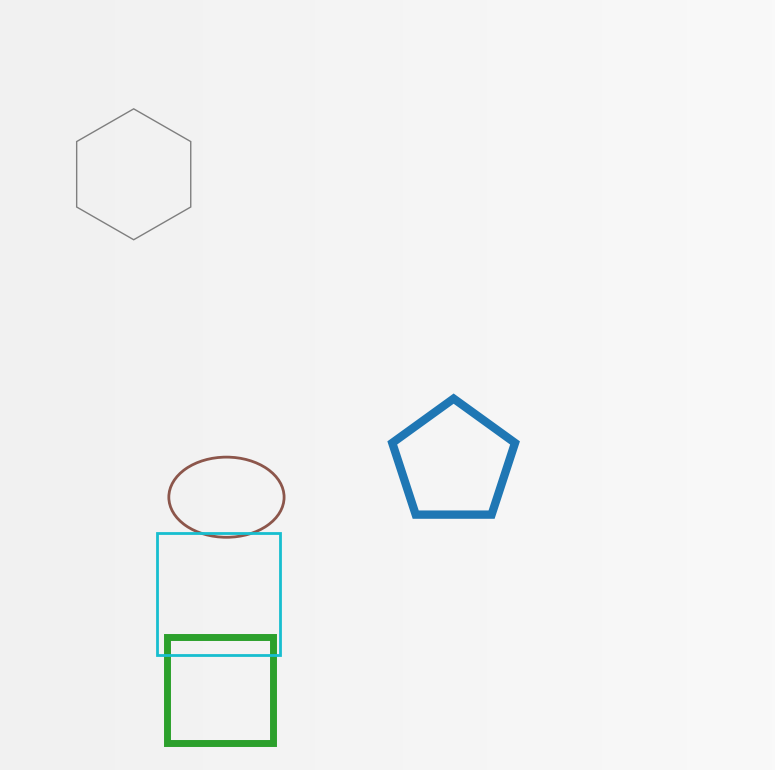[{"shape": "pentagon", "thickness": 3, "radius": 0.42, "center": [0.585, 0.399]}, {"shape": "square", "thickness": 2.5, "radius": 0.34, "center": [0.284, 0.104]}, {"shape": "oval", "thickness": 1, "radius": 0.37, "center": [0.292, 0.354]}, {"shape": "hexagon", "thickness": 0.5, "radius": 0.42, "center": [0.173, 0.774]}, {"shape": "square", "thickness": 1, "radius": 0.4, "center": [0.282, 0.229]}]